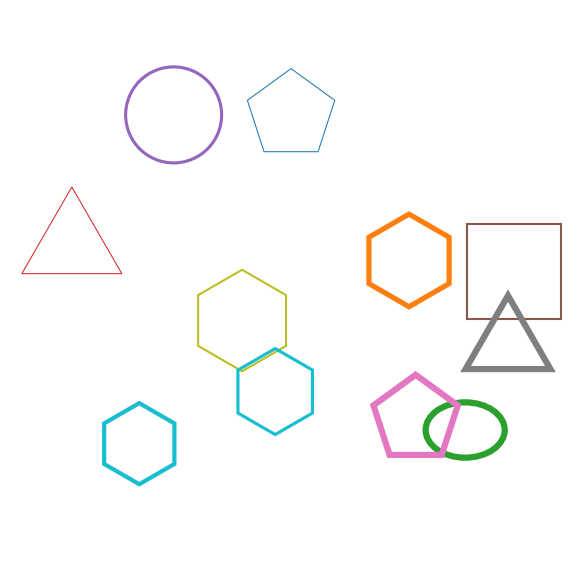[{"shape": "pentagon", "thickness": 0.5, "radius": 0.4, "center": [0.504, 0.801]}, {"shape": "hexagon", "thickness": 2.5, "radius": 0.4, "center": [0.708, 0.548]}, {"shape": "oval", "thickness": 3, "radius": 0.34, "center": [0.806, 0.255]}, {"shape": "triangle", "thickness": 0.5, "radius": 0.5, "center": [0.124, 0.575]}, {"shape": "circle", "thickness": 1.5, "radius": 0.42, "center": [0.301, 0.8]}, {"shape": "square", "thickness": 1, "radius": 0.41, "center": [0.89, 0.529]}, {"shape": "pentagon", "thickness": 3, "radius": 0.38, "center": [0.72, 0.273]}, {"shape": "triangle", "thickness": 3, "radius": 0.42, "center": [0.88, 0.402]}, {"shape": "hexagon", "thickness": 1, "radius": 0.44, "center": [0.419, 0.444]}, {"shape": "hexagon", "thickness": 1.5, "radius": 0.37, "center": [0.477, 0.321]}, {"shape": "hexagon", "thickness": 2, "radius": 0.35, "center": [0.241, 0.231]}]